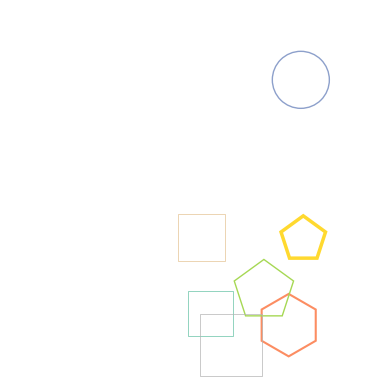[{"shape": "square", "thickness": 0.5, "radius": 0.29, "center": [0.547, 0.185]}, {"shape": "hexagon", "thickness": 1.5, "radius": 0.41, "center": [0.75, 0.155]}, {"shape": "circle", "thickness": 1, "radius": 0.37, "center": [0.781, 0.793]}, {"shape": "pentagon", "thickness": 1, "radius": 0.4, "center": [0.685, 0.245]}, {"shape": "pentagon", "thickness": 2.5, "radius": 0.3, "center": [0.788, 0.379]}, {"shape": "square", "thickness": 0.5, "radius": 0.3, "center": [0.524, 0.384]}, {"shape": "square", "thickness": 0.5, "radius": 0.4, "center": [0.6, 0.104]}]